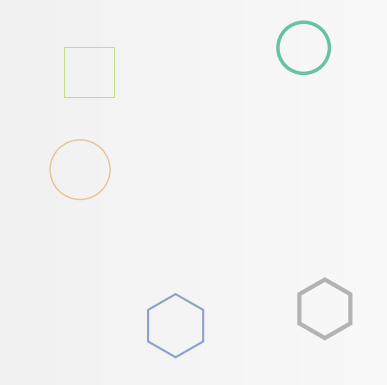[{"shape": "circle", "thickness": 2.5, "radius": 0.33, "center": [0.784, 0.876]}, {"shape": "hexagon", "thickness": 1.5, "radius": 0.41, "center": [0.453, 0.154]}, {"shape": "square", "thickness": 0.5, "radius": 0.32, "center": [0.229, 0.813]}, {"shape": "circle", "thickness": 1, "radius": 0.39, "center": [0.207, 0.559]}, {"shape": "hexagon", "thickness": 3, "radius": 0.38, "center": [0.838, 0.198]}]